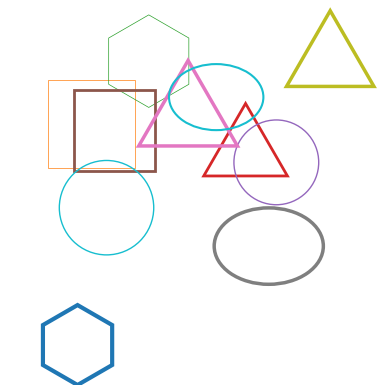[{"shape": "hexagon", "thickness": 3, "radius": 0.52, "center": [0.201, 0.104]}, {"shape": "square", "thickness": 0.5, "radius": 0.57, "center": [0.238, 0.679]}, {"shape": "hexagon", "thickness": 0.5, "radius": 0.6, "center": [0.386, 0.841]}, {"shape": "triangle", "thickness": 2, "radius": 0.63, "center": [0.638, 0.606]}, {"shape": "circle", "thickness": 1, "radius": 0.55, "center": [0.718, 0.578]}, {"shape": "square", "thickness": 2, "radius": 0.53, "center": [0.296, 0.661]}, {"shape": "triangle", "thickness": 2.5, "radius": 0.74, "center": [0.489, 0.695]}, {"shape": "oval", "thickness": 2.5, "radius": 0.71, "center": [0.698, 0.361]}, {"shape": "triangle", "thickness": 2.5, "radius": 0.66, "center": [0.858, 0.841]}, {"shape": "oval", "thickness": 1.5, "radius": 0.61, "center": [0.562, 0.748]}, {"shape": "circle", "thickness": 1, "radius": 0.61, "center": [0.277, 0.461]}]